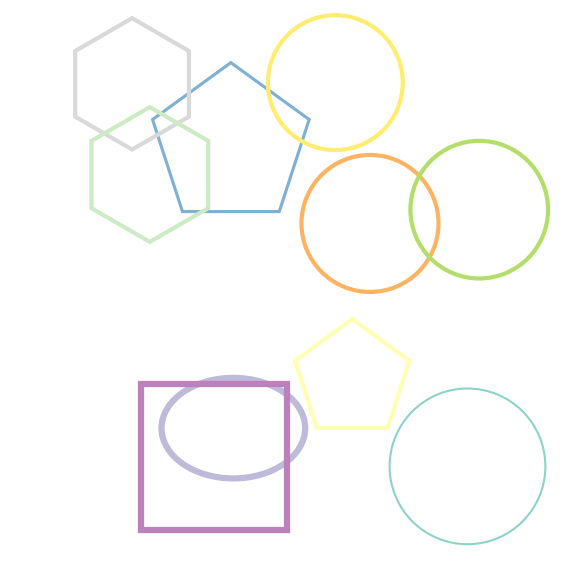[{"shape": "circle", "thickness": 1, "radius": 0.67, "center": [0.809, 0.192]}, {"shape": "pentagon", "thickness": 2, "radius": 0.52, "center": [0.61, 0.342]}, {"shape": "oval", "thickness": 3, "radius": 0.62, "center": [0.404, 0.258]}, {"shape": "pentagon", "thickness": 1.5, "radius": 0.71, "center": [0.4, 0.748]}, {"shape": "circle", "thickness": 2, "radius": 0.59, "center": [0.641, 0.612]}, {"shape": "circle", "thickness": 2, "radius": 0.6, "center": [0.83, 0.636]}, {"shape": "hexagon", "thickness": 2, "radius": 0.57, "center": [0.229, 0.854]}, {"shape": "square", "thickness": 3, "radius": 0.63, "center": [0.37, 0.207]}, {"shape": "hexagon", "thickness": 2, "radius": 0.58, "center": [0.259, 0.697]}, {"shape": "circle", "thickness": 2, "radius": 0.58, "center": [0.581, 0.856]}]